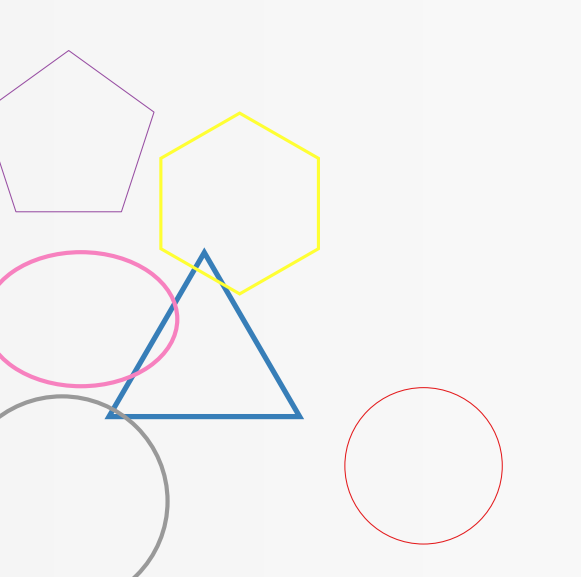[{"shape": "circle", "thickness": 0.5, "radius": 0.68, "center": [0.729, 0.192]}, {"shape": "triangle", "thickness": 2.5, "radius": 0.95, "center": [0.352, 0.372]}, {"shape": "pentagon", "thickness": 0.5, "radius": 0.77, "center": [0.118, 0.757]}, {"shape": "hexagon", "thickness": 1.5, "radius": 0.78, "center": [0.412, 0.647]}, {"shape": "oval", "thickness": 2, "radius": 0.83, "center": [0.139, 0.446]}, {"shape": "circle", "thickness": 2, "radius": 0.91, "center": [0.107, 0.131]}]